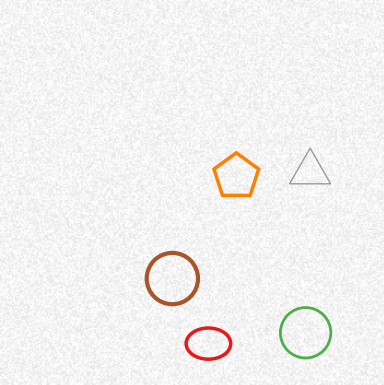[{"shape": "oval", "thickness": 2.5, "radius": 0.29, "center": [0.541, 0.107]}, {"shape": "circle", "thickness": 2, "radius": 0.33, "center": [0.794, 0.136]}, {"shape": "pentagon", "thickness": 2.5, "radius": 0.31, "center": [0.614, 0.542]}, {"shape": "circle", "thickness": 3, "radius": 0.33, "center": [0.448, 0.276]}, {"shape": "triangle", "thickness": 1, "radius": 0.31, "center": [0.805, 0.553]}]